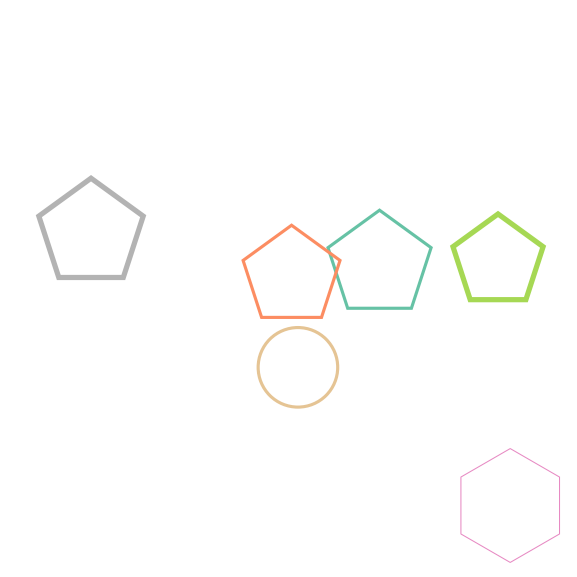[{"shape": "pentagon", "thickness": 1.5, "radius": 0.47, "center": [0.657, 0.541]}, {"shape": "pentagon", "thickness": 1.5, "radius": 0.44, "center": [0.505, 0.521]}, {"shape": "hexagon", "thickness": 0.5, "radius": 0.49, "center": [0.883, 0.124]}, {"shape": "pentagon", "thickness": 2.5, "radius": 0.41, "center": [0.862, 0.547]}, {"shape": "circle", "thickness": 1.5, "radius": 0.34, "center": [0.516, 0.363]}, {"shape": "pentagon", "thickness": 2.5, "radius": 0.48, "center": [0.158, 0.596]}]